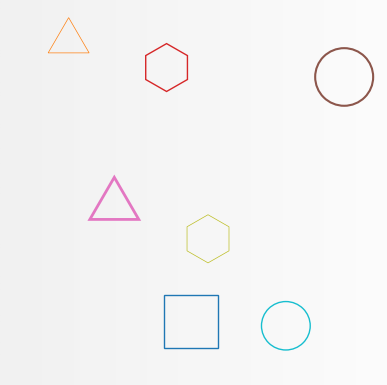[{"shape": "square", "thickness": 1, "radius": 0.35, "center": [0.492, 0.166]}, {"shape": "triangle", "thickness": 0.5, "radius": 0.31, "center": [0.177, 0.893]}, {"shape": "hexagon", "thickness": 1, "radius": 0.31, "center": [0.43, 0.825]}, {"shape": "circle", "thickness": 1.5, "radius": 0.37, "center": [0.888, 0.8]}, {"shape": "triangle", "thickness": 2, "radius": 0.36, "center": [0.295, 0.467]}, {"shape": "hexagon", "thickness": 0.5, "radius": 0.31, "center": [0.537, 0.38]}, {"shape": "circle", "thickness": 1, "radius": 0.31, "center": [0.738, 0.154]}]